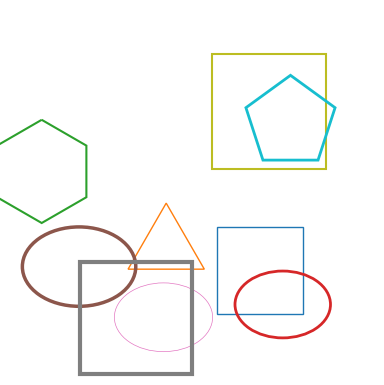[{"shape": "square", "thickness": 1, "radius": 0.56, "center": [0.675, 0.298]}, {"shape": "triangle", "thickness": 1, "radius": 0.57, "center": [0.432, 0.358]}, {"shape": "hexagon", "thickness": 1.5, "radius": 0.67, "center": [0.108, 0.555]}, {"shape": "oval", "thickness": 2, "radius": 0.62, "center": [0.734, 0.209]}, {"shape": "oval", "thickness": 2.5, "radius": 0.74, "center": [0.205, 0.308]}, {"shape": "oval", "thickness": 0.5, "radius": 0.64, "center": [0.425, 0.176]}, {"shape": "square", "thickness": 3, "radius": 0.73, "center": [0.353, 0.174]}, {"shape": "square", "thickness": 1.5, "radius": 0.74, "center": [0.699, 0.71]}, {"shape": "pentagon", "thickness": 2, "radius": 0.61, "center": [0.755, 0.683]}]